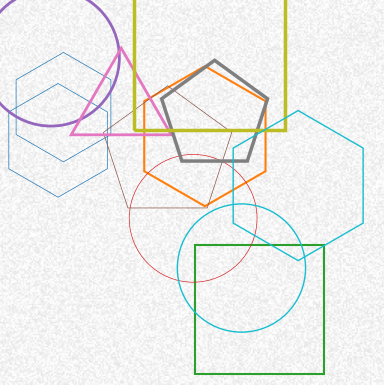[{"shape": "hexagon", "thickness": 0.5, "radius": 0.71, "center": [0.165, 0.722]}, {"shape": "hexagon", "thickness": 0.5, "radius": 0.74, "center": [0.151, 0.635]}, {"shape": "hexagon", "thickness": 1.5, "radius": 0.91, "center": [0.532, 0.646]}, {"shape": "square", "thickness": 1.5, "radius": 0.84, "center": [0.674, 0.196]}, {"shape": "circle", "thickness": 0.5, "radius": 0.83, "center": [0.502, 0.433]}, {"shape": "circle", "thickness": 2, "radius": 0.89, "center": [0.132, 0.85]}, {"shape": "pentagon", "thickness": 0.5, "radius": 0.88, "center": [0.435, 0.602]}, {"shape": "triangle", "thickness": 2, "radius": 0.75, "center": [0.315, 0.725]}, {"shape": "pentagon", "thickness": 2.5, "radius": 0.72, "center": [0.557, 0.699]}, {"shape": "square", "thickness": 2.5, "radius": 0.98, "center": [0.544, 0.86]}, {"shape": "circle", "thickness": 1, "radius": 0.83, "center": [0.627, 0.304]}, {"shape": "hexagon", "thickness": 1, "radius": 0.97, "center": [0.774, 0.518]}]